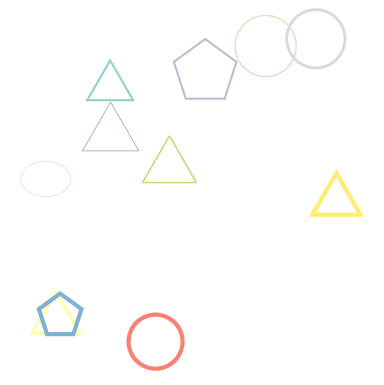[{"shape": "triangle", "thickness": 1.5, "radius": 0.34, "center": [0.286, 0.774]}, {"shape": "triangle", "thickness": 2.5, "radius": 0.36, "center": [0.145, 0.17]}, {"shape": "pentagon", "thickness": 1.5, "radius": 0.43, "center": [0.533, 0.813]}, {"shape": "circle", "thickness": 3, "radius": 0.35, "center": [0.404, 0.113]}, {"shape": "pentagon", "thickness": 3, "radius": 0.29, "center": [0.156, 0.179]}, {"shape": "triangle", "thickness": 1, "radius": 0.4, "center": [0.44, 0.566]}, {"shape": "oval", "thickness": 0.5, "radius": 0.32, "center": [0.119, 0.535]}, {"shape": "circle", "thickness": 2, "radius": 0.38, "center": [0.82, 0.899]}, {"shape": "triangle", "thickness": 0.5, "radius": 0.42, "center": [0.287, 0.65]}, {"shape": "circle", "thickness": 1, "radius": 0.4, "center": [0.69, 0.88]}, {"shape": "triangle", "thickness": 3, "radius": 0.36, "center": [0.874, 0.478]}]